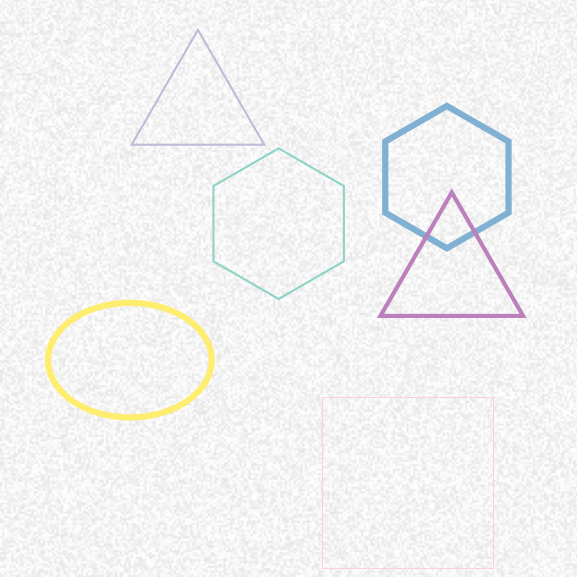[{"shape": "hexagon", "thickness": 1, "radius": 0.65, "center": [0.483, 0.612]}, {"shape": "triangle", "thickness": 1, "radius": 0.66, "center": [0.343, 0.815]}, {"shape": "hexagon", "thickness": 3, "radius": 0.62, "center": [0.774, 0.692]}, {"shape": "square", "thickness": 0.5, "radius": 0.74, "center": [0.706, 0.164]}, {"shape": "triangle", "thickness": 2, "radius": 0.71, "center": [0.782, 0.523]}, {"shape": "oval", "thickness": 3, "radius": 0.71, "center": [0.225, 0.376]}]